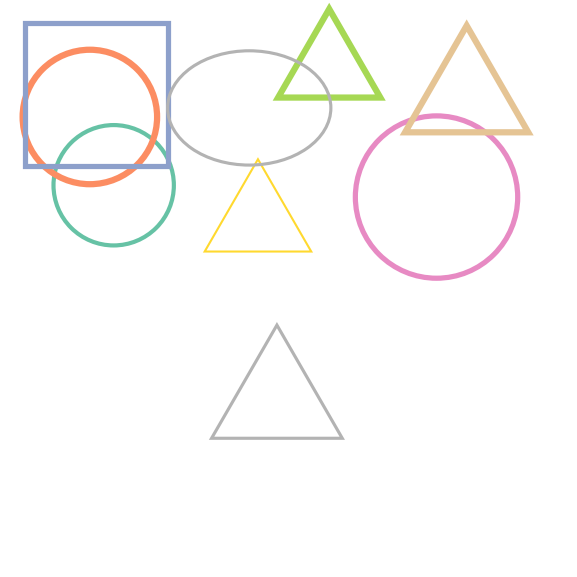[{"shape": "circle", "thickness": 2, "radius": 0.52, "center": [0.197, 0.678]}, {"shape": "circle", "thickness": 3, "radius": 0.58, "center": [0.156, 0.797]}, {"shape": "square", "thickness": 2.5, "radius": 0.62, "center": [0.168, 0.835]}, {"shape": "circle", "thickness": 2.5, "radius": 0.7, "center": [0.756, 0.658]}, {"shape": "triangle", "thickness": 3, "radius": 0.51, "center": [0.57, 0.881]}, {"shape": "triangle", "thickness": 1, "radius": 0.53, "center": [0.447, 0.617]}, {"shape": "triangle", "thickness": 3, "radius": 0.62, "center": [0.808, 0.832]}, {"shape": "triangle", "thickness": 1.5, "radius": 0.65, "center": [0.48, 0.306]}, {"shape": "oval", "thickness": 1.5, "radius": 0.71, "center": [0.432, 0.812]}]